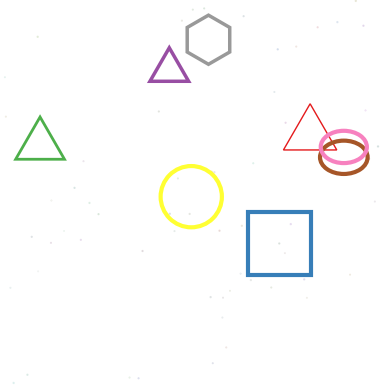[{"shape": "triangle", "thickness": 1, "radius": 0.4, "center": [0.805, 0.65]}, {"shape": "square", "thickness": 3, "radius": 0.41, "center": [0.726, 0.367]}, {"shape": "triangle", "thickness": 2, "radius": 0.37, "center": [0.104, 0.623]}, {"shape": "triangle", "thickness": 2.5, "radius": 0.29, "center": [0.44, 0.818]}, {"shape": "circle", "thickness": 3, "radius": 0.4, "center": [0.497, 0.489]}, {"shape": "oval", "thickness": 3, "radius": 0.31, "center": [0.893, 0.591]}, {"shape": "oval", "thickness": 3, "radius": 0.3, "center": [0.893, 0.618]}, {"shape": "hexagon", "thickness": 2.5, "radius": 0.32, "center": [0.541, 0.897]}]